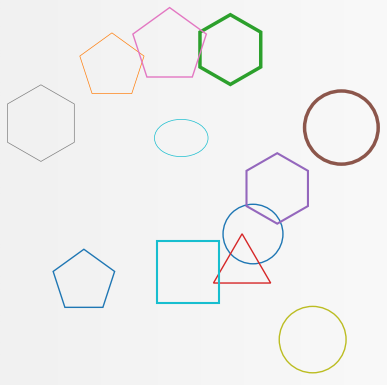[{"shape": "pentagon", "thickness": 1, "radius": 0.42, "center": [0.216, 0.269]}, {"shape": "circle", "thickness": 1, "radius": 0.39, "center": [0.653, 0.392]}, {"shape": "pentagon", "thickness": 0.5, "radius": 0.44, "center": [0.289, 0.827]}, {"shape": "hexagon", "thickness": 2.5, "radius": 0.45, "center": [0.594, 0.871]}, {"shape": "triangle", "thickness": 1, "radius": 0.43, "center": [0.625, 0.307]}, {"shape": "hexagon", "thickness": 1.5, "radius": 0.46, "center": [0.715, 0.511]}, {"shape": "circle", "thickness": 2.5, "radius": 0.48, "center": [0.881, 0.669]}, {"shape": "pentagon", "thickness": 1, "radius": 0.5, "center": [0.438, 0.881]}, {"shape": "hexagon", "thickness": 0.5, "radius": 0.5, "center": [0.106, 0.68]}, {"shape": "circle", "thickness": 1, "radius": 0.43, "center": [0.807, 0.118]}, {"shape": "square", "thickness": 1.5, "radius": 0.4, "center": [0.484, 0.293]}, {"shape": "oval", "thickness": 0.5, "radius": 0.35, "center": [0.468, 0.642]}]